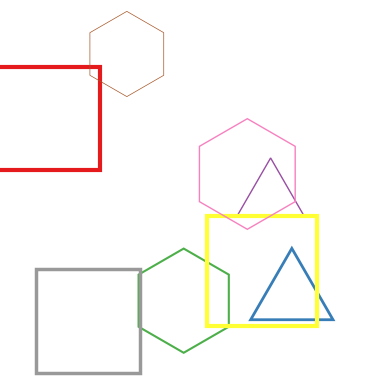[{"shape": "square", "thickness": 3, "radius": 0.67, "center": [0.126, 0.691]}, {"shape": "triangle", "thickness": 2, "radius": 0.62, "center": [0.758, 0.231]}, {"shape": "hexagon", "thickness": 1.5, "radius": 0.68, "center": [0.477, 0.219]}, {"shape": "triangle", "thickness": 1, "radius": 0.51, "center": [0.703, 0.487]}, {"shape": "square", "thickness": 3, "radius": 0.72, "center": [0.68, 0.295]}, {"shape": "hexagon", "thickness": 0.5, "radius": 0.55, "center": [0.329, 0.86]}, {"shape": "hexagon", "thickness": 1, "radius": 0.72, "center": [0.642, 0.548]}, {"shape": "square", "thickness": 2.5, "radius": 0.68, "center": [0.228, 0.166]}]